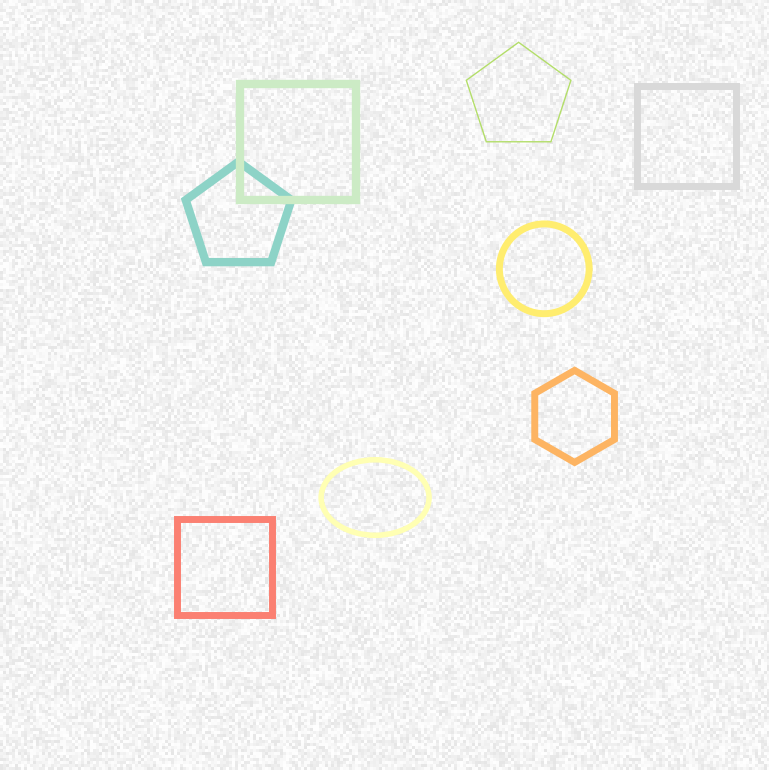[{"shape": "pentagon", "thickness": 3, "radius": 0.36, "center": [0.31, 0.718]}, {"shape": "oval", "thickness": 2, "radius": 0.35, "center": [0.487, 0.354]}, {"shape": "square", "thickness": 2.5, "radius": 0.31, "center": [0.292, 0.264]}, {"shape": "hexagon", "thickness": 2.5, "radius": 0.3, "center": [0.746, 0.459]}, {"shape": "pentagon", "thickness": 0.5, "radius": 0.36, "center": [0.674, 0.874]}, {"shape": "square", "thickness": 2.5, "radius": 0.32, "center": [0.892, 0.823]}, {"shape": "square", "thickness": 3, "radius": 0.38, "center": [0.387, 0.816]}, {"shape": "circle", "thickness": 2.5, "radius": 0.29, "center": [0.707, 0.651]}]